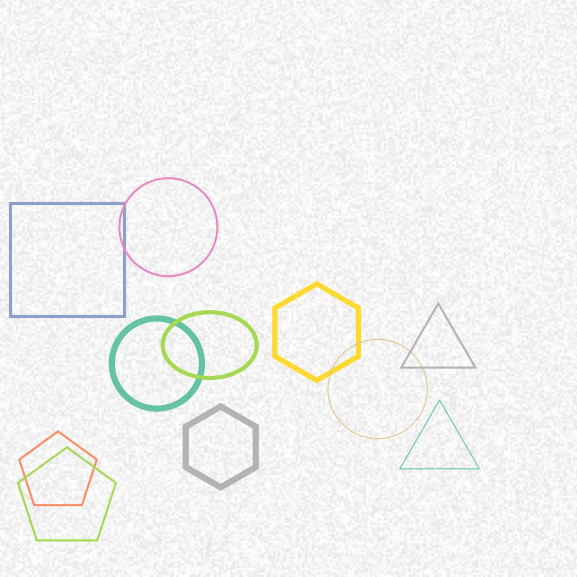[{"shape": "triangle", "thickness": 0.5, "radius": 0.4, "center": [0.761, 0.227]}, {"shape": "circle", "thickness": 3, "radius": 0.39, "center": [0.272, 0.37]}, {"shape": "pentagon", "thickness": 1, "radius": 0.35, "center": [0.101, 0.182]}, {"shape": "square", "thickness": 1.5, "radius": 0.49, "center": [0.117, 0.55]}, {"shape": "circle", "thickness": 1, "radius": 0.42, "center": [0.292, 0.606]}, {"shape": "pentagon", "thickness": 1, "radius": 0.45, "center": [0.116, 0.135]}, {"shape": "oval", "thickness": 2, "radius": 0.41, "center": [0.363, 0.402]}, {"shape": "hexagon", "thickness": 2.5, "radius": 0.42, "center": [0.548, 0.424]}, {"shape": "circle", "thickness": 0.5, "radius": 0.43, "center": [0.654, 0.326]}, {"shape": "hexagon", "thickness": 3, "radius": 0.35, "center": [0.382, 0.225]}, {"shape": "triangle", "thickness": 1, "radius": 0.37, "center": [0.759, 0.4]}]